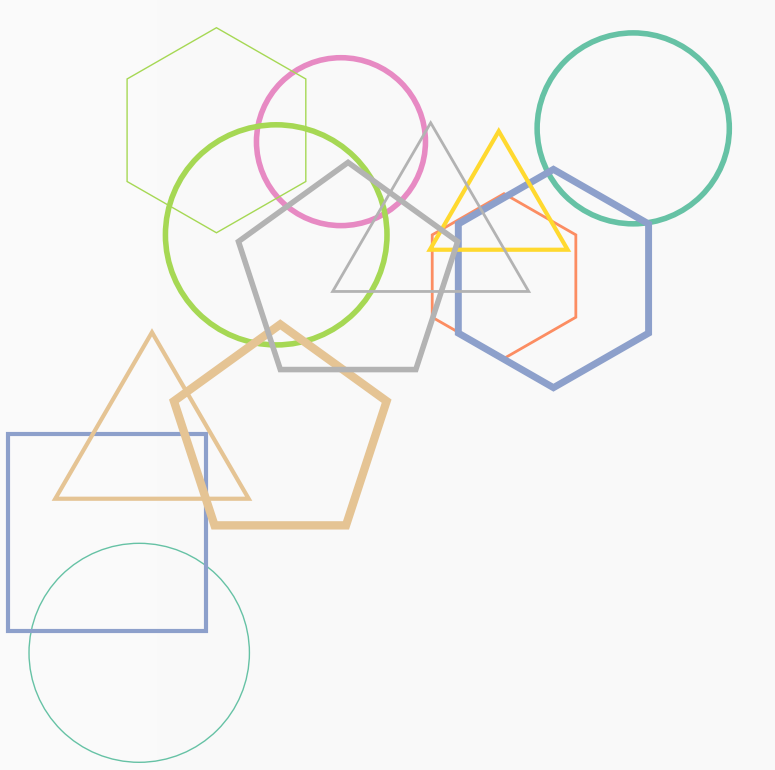[{"shape": "circle", "thickness": 2, "radius": 0.62, "center": [0.817, 0.833]}, {"shape": "circle", "thickness": 0.5, "radius": 0.71, "center": [0.18, 0.152]}, {"shape": "hexagon", "thickness": 1, "radius": 0.53, "center": [0.65, 0.641]}, {"shape": "square", "thickness": 1.5, "radius": 0.64, "center": [0.138, 0.308]}, {"shape": "hexagon", "thickness": 2.5, "radius": 0.71, "center": [0.714, 0.638]}, {"shape": "circle", "thickness": 2, "radius": 0.55, "center": [0.44, 0.816]}, {"shape": "circle", "thickness": 2, "radius": 0.71, "center": [0.356, 0.695]}, {"shape": "hexagon", "thickness": 0.5, "radius": 0.67, "center": [0.279, 0.831]}, {"shape": "triangle", "thickness": 1.5, "radius": 0.51, "center": [0.644, 0.727]}, {"shape": "triangle", "thickness": 1.5, "radius": 0.72, "center": [0.196, 0.424]}, {"shape": "pentagon", "thickness": 3, "radius": 0.72, "center": [0.362, 0.434]}, {"shape": "triangle", "thickness": 1, "radius": 0.73, "center": [0.556, 0.694]}, {"shape": "pentagon", "thickness": 2, "radius": 0.74, "center": [0.449, 0.64]}]